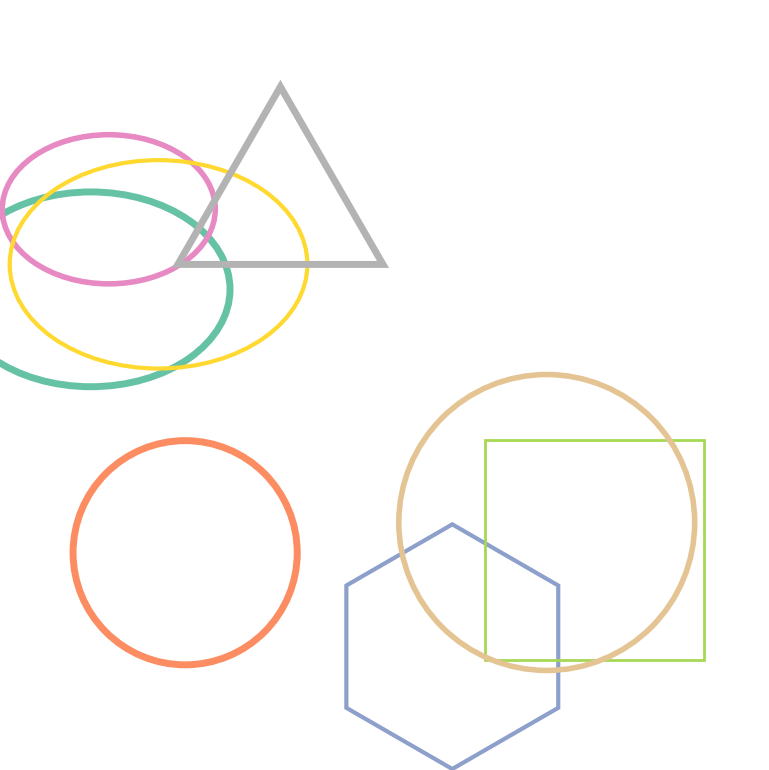[{"shape": "oval", "thickness": 2.5, "radius": 0.9, "center": [0.118, 0.624]}, {"shape": "circle", "thickness": 2.5, "radius": 0.73, "center": [0.24, 0.282]}, {"shape": "hexagon", "thickness": 1.5, "radius": 0.79, "center": [0.587, 0.16]}, {"shape": "oval", "thickness": 2, "radius": 0.69, "center": [0.141, 0.728]}, {"shape": "square", "thickness": 1, "radius": 0.71, "center": [0.772, 0.286]}, {"shape": "oval", "thickness": 1.5, "radius": 0.97, "center": [0.206, 0.657]}, {"shape": "circle", "thickness": 2, "radius": 0.96, "center": [0.71, 0.321]}, {"shape": "triangle", "thickness": 2.5, "radius": 0.77, "center": [0.364, 0.734]}]